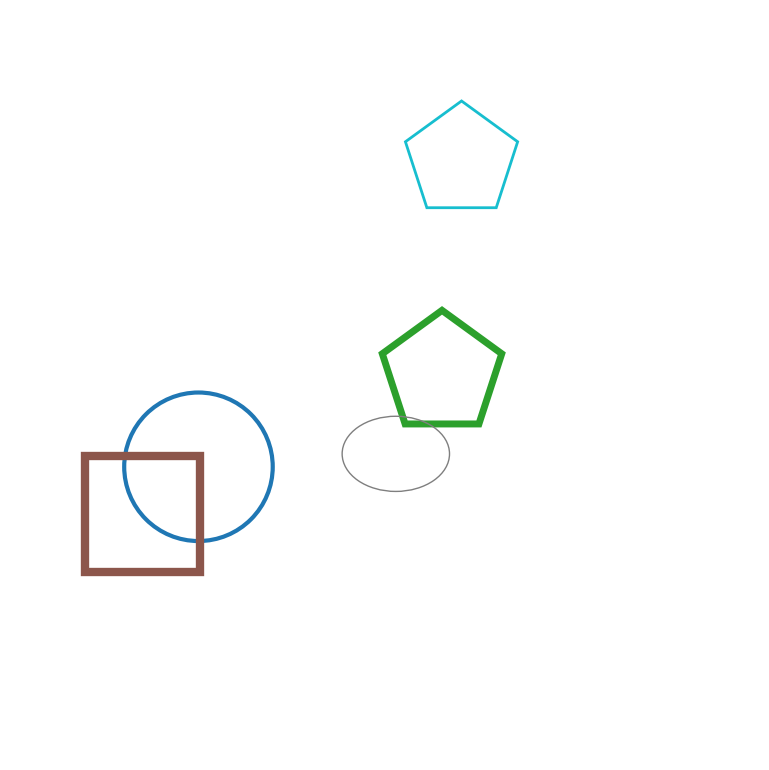[{"shape": "circle", "thickness": 1.5, "radius": 0.48, "center": [0.258, 0.394]}, {"shape": "pentagon", "thickness": 2.5, "radius": 0.41, "center": [0.574, 0.515]}, {"shape": "square", "thickness": 3, "radius": 0.37, "center": [0.185, 0.333]}, {"shape": "oval", "thickness": 0.5, "radius": 0.35, "center": [0.514, 0.411]}, {"shape": "pentagon", "thickness": 1, "radius": 0.38, "center": [0.599, 0.792]}]